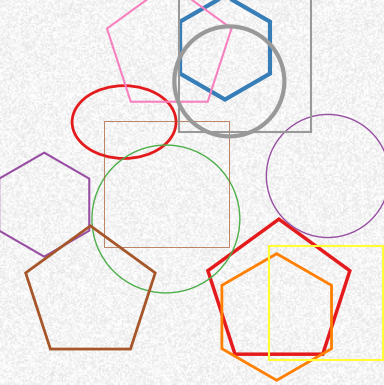[{"shape": "pentagon", "thickness": 2.5, "radius": 0.97, "center": [0.724, 0.237]}, {"shape": "oval", "thickness": 2, "radius": 0.67, "center": [0.322, 0.683]}, {"shape": "hexagon", "thickness": 3, "radius": 0.67, "center": [0.584, 0.876]}, {"shape": "circle", "thickness": 1, "radius": 0.96, "center": [0.431, 0.431]}, {"shape": "circle", "thickness": 1, "radius": 0.8, "center": [0.852, 0.543]}, {"shape": "hexagon", "thickness": 1.5, "radius": 0.68, "center": [0.115, 0.468]}, {"shape": "hexagon", "thickness": 2, "radius": 0.82, "center": [0.719, 0.177]}, {"shape": "square", "thickness": 1.5, "radius": 0.74, "center": [0.846, 0.214]}, {"shape": "pentagon", "thickness": 2, "radius": 0.88, "center": [0.235, 0.237]}, {"shape": "square", "thickness": 0.5, "radius": 0.81, "center": [0.432, 0.522]}, {"shape": "pentagon", "thickness": 1.5, "radius": 0.85, "center": [0.44, 0.873]}, {"shape": "square", "thickness": 1.5, "radius": 0.86, "center": [0.637, 0.829]}, {"shape": "circle", "thickness": 3, "radius": 0.71, "center": [0.596, 0.789]}]